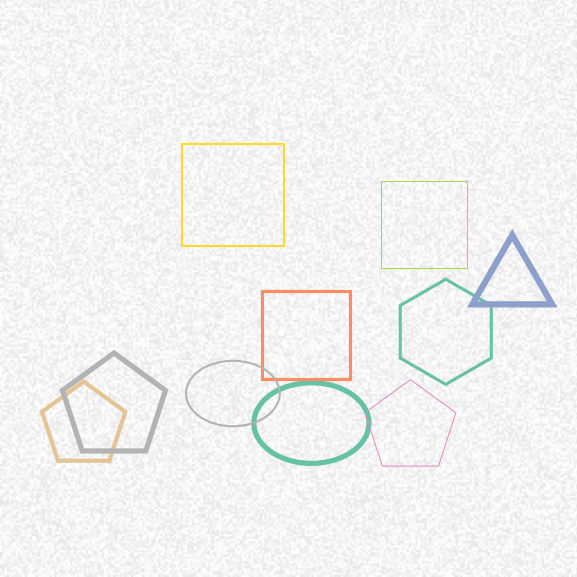[{"shape": "hexagon", "thickness": 1.5, "radius": 0.46, "center": [0.772, 0.425]}, {"shape": "oval", "thickness": 2.5, "radius": 0.5, "center": [0.539, 0.267]}, {"shape": "square", "thickness": 1.5, "radius": 0.38, "center": [0.53, 0.419]}, {"shape": "triangle", "thickness": 3, "radius": 0.4, "center": [0.887, 0.512]}, {"shape": "pentagon", "thickness": 0.5, "radius": 0.41, "center": [0.711, 0.259]}, {"shape": "square", "thickness": 0.5, "radius": 0.37, "center": [0.734, 0.611]}, {"shape": "square", "thickness": 1, "radius": 0.44, "center": [0.404, 0.661]}, {"shape": "pentagon", "thickness": 2, "radius": 0.38, "center": [0.145, 0.263]}, {"shape": "pentagon", "thickness": 2.5, "radius": 0.47, "center": [0.197, 0.294]}, {"shape": "oval", "thickness": 1, "radius": 0.41, "center": [0.403, 0.318]}]